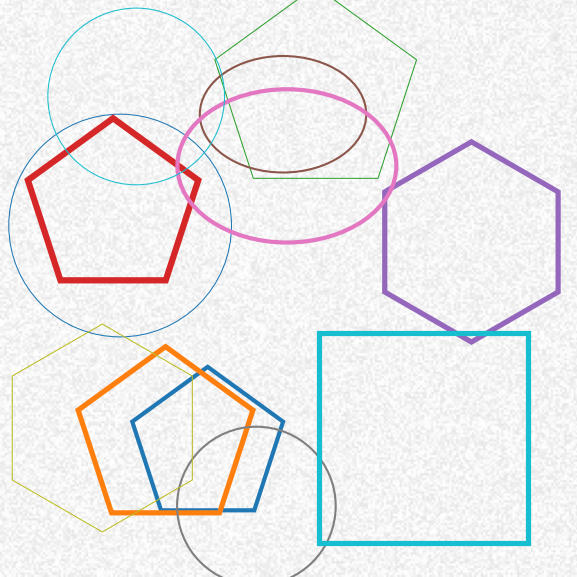[{"shape": "pentagon", "thickness": 2, "radius": 0.69, "center": [0.36, 0.227]}, {"shape": "circle", "thickness": 0.5, "radius": 0.96, "center": [0.208, 0.609]}, {"shape": "pentagon", "thickness": 2.5, "radius": 0.8, "center": [0.287, 0.24]}, {"shape": "pentagon", "thickness": 0.5, "radius": 0.92, "center": [0.547, 0.839]}, {"shape": "pentagon", "thickness": 3, "radius": 0.78, "center": [0.196, 0.639]}, {"shape": "hexagon", "thickness": 2.5, "radius": 0.87, "center": [0.816, 0.58]}, {"shape": "oval", "thickness": 1, "radius": 0.72, "center": [0.49, 0.801]}, {"shape": "oval", "thickness": 2, "radius": 0.95, "center": [0.497, 0.712]}, {"shape": "circle", "thickness": 1, "radius": 0.69, "center": [0.444, 0.123]}, {"shape": "hexagon", "thickness": 0.5, "radius": 0.9, "center": [0.177, 0.258]}, {"shape": "square", "thickness": 2.5, "radius": 0.91, "center": [0.734, 0.241]}, {"shape": "circle", "thickness": 0.5, "radius": 0.76, "center": [0.236, 0.832]}]